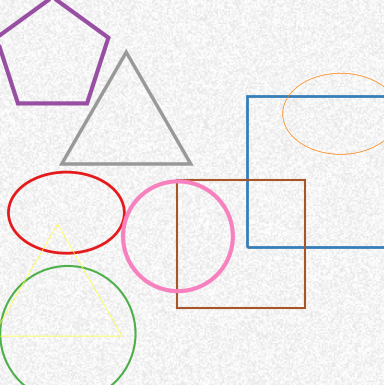[{"shape": "oval", "thickness": 2, "radius": 0.75, "center": [0.172, 0.448]}, {"shape": "square", "thickness": 2, "radius": 0.98, "center": [0.839, 0.554]}, {"shape": "circle", "thickness": 1.5, "radius": 0.88, "center": [0.176, 0.133]}, {"shape": "pentagon", "thickness": 3, "radius": 0.76, "center": [0.136, 0.855]}, {"shape": "oval", "thickness": 0.5, "radius": 0.75, "center": [0.885, 0.704]}, {"shape": "triangle", "thickness": 0.5, "radius": 0.97, "center": [0.149, 0.224]}, {"shape": "square", "thickness": 1.5, "radius": 0.84, "center": [0.626, 0.366]}, {"shape": "circle", "thickness": 3, "radius": 0.71, "center": [0.462, 0.386]}, {"shape": "triangle", "thickness": 2.5, "radius": 0.97, "center": [0.328, 0.671]}]